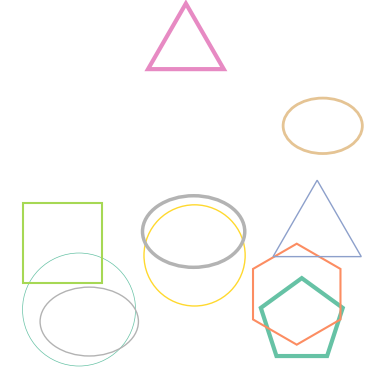[{"shape": "circle", "thickness": 0.5, "radius": 0.73, "center": [0.205, 0.196]}, {"shape": "pentagon", "thickness": 3, "radius": 0.56, "center": [0.784, 0.166]}, {"shape": "hexagon", "thickness": 1.5, "radius": 0.66, "center": [0.771, 0.236]}, {"shape": "triangle", "thickness": 1, "radius": 0.66, "center": [0.824, 0.4]}, {"shape": "triangle", "thickness": 3, "radius": 0.57, "center": [0.483, 0.877]}, {"shape": "square", "thickness": 1.5, "radius": 0.52, "center": [0.163, 0.369]}, {"shape": "circle", "thickness": 1, "radius": 0.66, "center": [0.505, 0.337]}, {"shape": "oval", "thickness": 2, "radius": 0.51, "center": [0.838, 0.673]}, {"shape": "oval", "thickness": 2.5, "radius": 0.66, "center": [0.503, 0.399]}, {"shape": "oval", "thickness": 1, "radius": 0.64, "center": [0.232, 0.165]}]